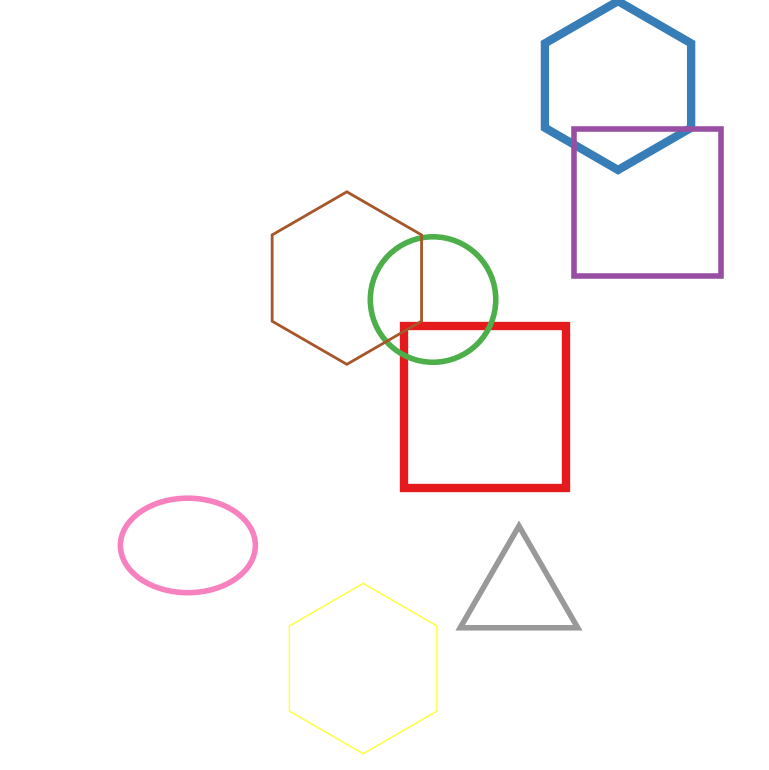[{"shape": "square", "thickness": 3, "radius": 0.53, "center": [0.63, 0.471]}, {"shape": "hexagon", "thickness": 3, "radius": 0.55, "center": [0.803, 0.889]}, {"shape": "circle", "thickness": 2, "radius": 0.41, "center": [0.562, 0.611]}, {"shape": "square", "thickness": 2, "radius": 0.48, "center": [0.841, 0.737]}, {"shape": "hexagon", "thickness": 0.5, "radius": 0.55, "center": [0.472, 0.132]}, {"shape": "hexagon", "thickness": 1, "radius": 0.56, "center": [0.45, 0.639]}, {"shape": "oval", "thickness": 2, "radius": 0.44, "center": [0.244, 0.292]}, {"shape": "triangle", "thickness": 2, "radius": 0.44, "center": [0.674, 0.229]}]